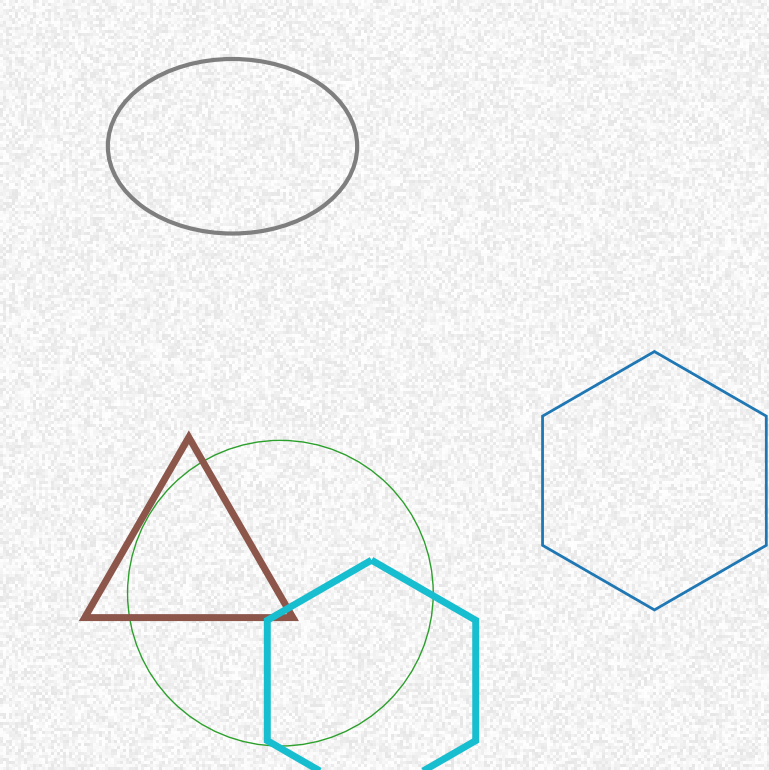[{"shape": "hexagon", "thickness": 1, "radius": 0.84, "center": [0.85, 0.376]}, {"shape": "circle", "thickness": 0.5, "radius": 0.99, "center": [0.364, 0.23]}, {"shape": "triangle", "thickness": 2.5, "radius": 0.78, "center": [0.245, 0.276]}, {"shape": "oval", "thickness": 1.5, "radius": 0.81, "center": [0.302, 0.81]}, {"shape": "hexagon", "thickness": 2.5, "radius": 0.78, "center": [0.482, 0.116]}]